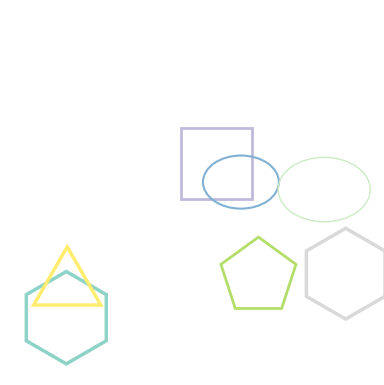[{"shape": "hexagon", "thickness": 2.5, "radius": 0.6, "center": [0.172, 0.175]}, {"shape": "square", "thickness": 2, "radius": 0.46, "center": [0.562, 0.575]}, {"shape": "oval", "thickness": 1.5, "radius": 0.49, "center": [0.626, 0.527]}, {"shape": "pentagon", "thickness": 2, "radius": 0.51, "center": [0.671, 0.282]}, {"shape": "hexagon", "thickness": 2.5, "radius": 0.59, "center": [0.898, 0.289]}, {"shape": "oval", "thickness": 1, "radius": 0.6, "center": [0.842, 0.508]}, {"shape": "triangle", "thickness": 2.5, "radius": 0.5, "center": [0.175, 0.258]}]